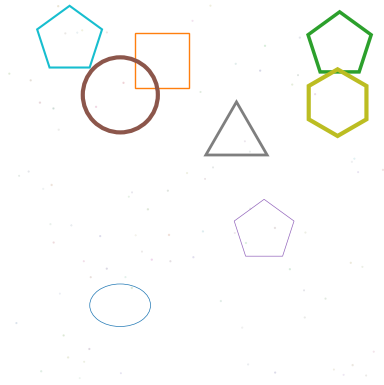[{"shape": "oval", "thickness": 0.5, "radius": 0.39, "center": [0.312, 0.207]}, {"shape": "square", "thickness": 1, "radius": 0.35, "center": [0.421, 0.843]}, {"shape": "pentagon", "thickness": 2.5, "radius": 0.43, "center": [0.882, 0.883]}, {"shape": "pentagon", "thickness": 0.5, "radius": 0.41, "center": [0.686, 0.401]}, {"shape": "circle", "thickness": 3, "radius": 0.49, "center": [0.313, 0.754]}, {"shape": "triangle", "thickness": 2, "radius": 0.46, "center": [0.614, 0.643]}, {"shape": "hexagon", "thickness": 3, "radius": 0.43, "center": [0.877, 0.733]}, {"shape": "pentagon", "thickness": 1.5, "radius": 0.44, "center": [0.181, 0.896]}]